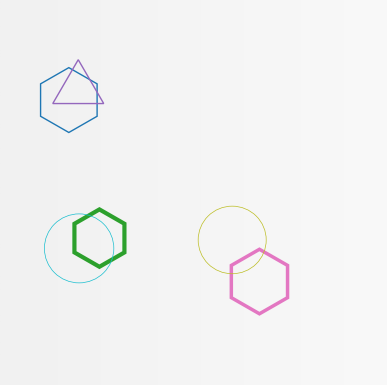[{"shape": "hexagon", "thickness": 1, "radius": 0.42, "center": [0.178, 0.74]}, {"shape": "hexagon", "thickness": 3, "radius": 0.37, "center": [0.257, 0.382]}, {"shape": "triangle", "thickness": 1, "radius": 0.38, "center": [0.202, 0.769]}, {"shape": "hexagon", "thickness": 2.5, "radius": 0.42, "center": [0.67, 0.269]}, {"shape": "circle", "thickness": 0.5, "radius": 0.44, "center": [0.599, 0.377]}, {"shape": "circle", "thickness": 0.5, "radius": 0.45, "center": [0.204, 0.355]}]